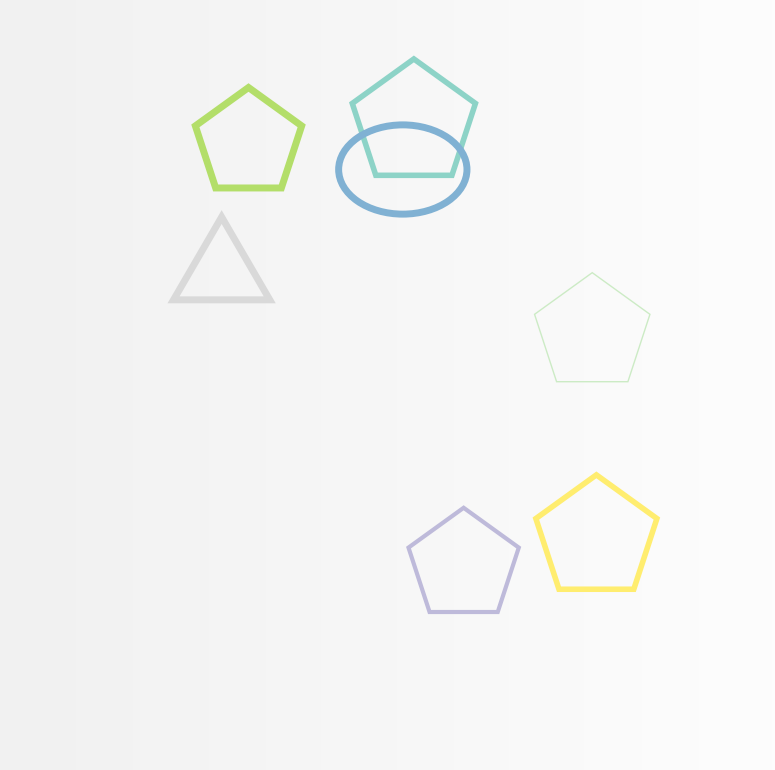[{"shape": "pentagon", "thickness": 2, "radius": 0.42, "center": [0.534, 0.84]}, {"shape": "pentagon", "thickness": 1.5, "radius": 0.37, "center": [0.598, 0.266]}, {"shape": "oval", "thickness": 2.5, "radius": 0.41, "center": [0.52, 0.78]}, {"shape": "pentagon", "thickness": 2.5, "radius": 0.36, "center": [0.321, 0.814]}, {"shape": "triangle", "thickness": 2.5, "radius": 0.36, "center": [0.286, 0.646]}, {"shape": "pentagon", "thickness": 0.5, "radius": 0.39, "center": [0.764, 0.568]}, {"shape": "pentagon", "thickness": 2, "radius": 0.41, "center": [0.77, 0.301]}]